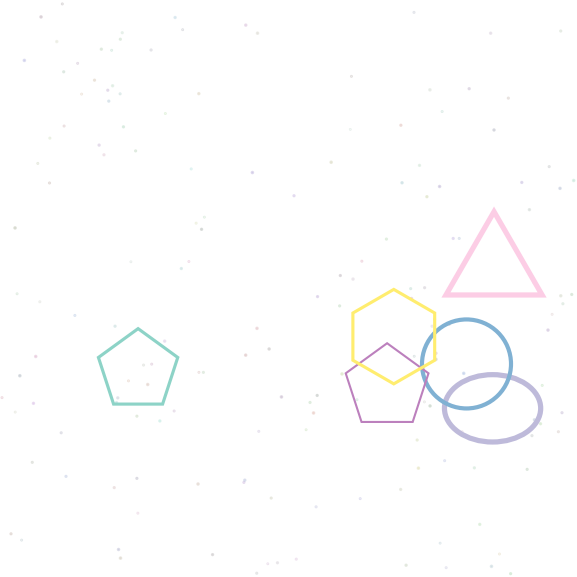[{"shape": "pentagon", "thickness": 1.5, "radius": 0.36, "center": [0.239, 0.358]}, {"shape": "oval", "thickness": 2.5, "radius": 0.42, "center": [0.853, 0.292]}, {"shape": "circle", "thickness": 2, "radius": 0.39, "center": [0.808, 0.369]}, {"shape": "triangle", "thickness": 2.5, "radius": 0.48, "center": [0.855, 0.536]}, {"shape": "pentagon", "thickness": 1, "radius": 0.38, "center": [0.67, 0.329]}, {"shape": "hexagon", "thickness": 1.5, "radius": 0.41, "center": [0.682, 0.416]}]